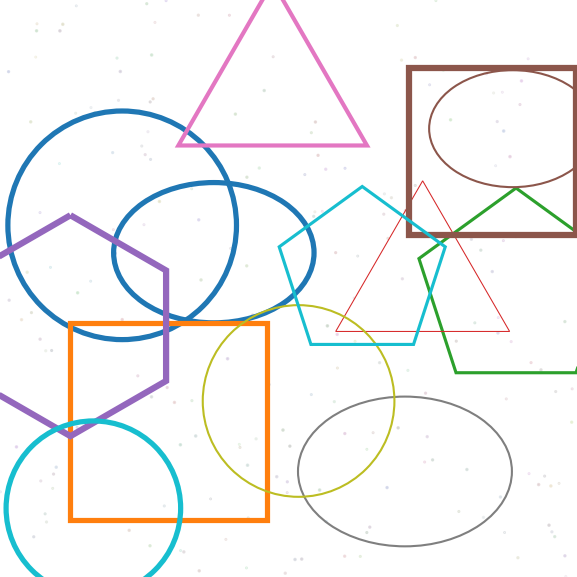[{"shape": "oval", "thickness": 2.5, "radius": 0.87, "center": [0.37, 0.562]}, {"shape": "circle", "thickness": 2.5, "radius": 0.99, "center": [0.212, 0.609]}, {"shape": "square", "thickness": 2.5, "radius": 0.85, "center": [0.291, 0.269]}, {"shape": "pentagon", "thickness": 1.5, "radius": 0.88, "center": [0.894, 0.497]}, {"shape": "triangle", "thickness": 0.5, "radius": 0.87, "center": [0.732, 0.512]}, {"shape": "hexagon", "thickness": 3, "radius": 0.96, "center": [0.122, 0.435]}, {"shape": "square", "thickness": 3, "radius": 0.72, "center": [0.853, 0.737]}, {"shape": "oval", "thickness": 1, "radius": 0.72, "center": [0.888, 0.776]}, {"shape": "triangle", "thickness": 2, "radius": 0.94, "center": [0.472, 0.841]}, {"shape": "oval", "thickness": 1, "radius": 0.93, "center": [0.701, 0.183]}, {"shape": "circle", "thickness": 1, "radius": 0.83, "center": [0.517, 0.305]}, {"shape": "pentagon", "thickness": 1.5, "radius": 0.76, "center": [0.627, 0.525]}, {"shape": "circle", "thickness": 2.5, "radius": 0.76, "center": [0.162, 0.119]}]